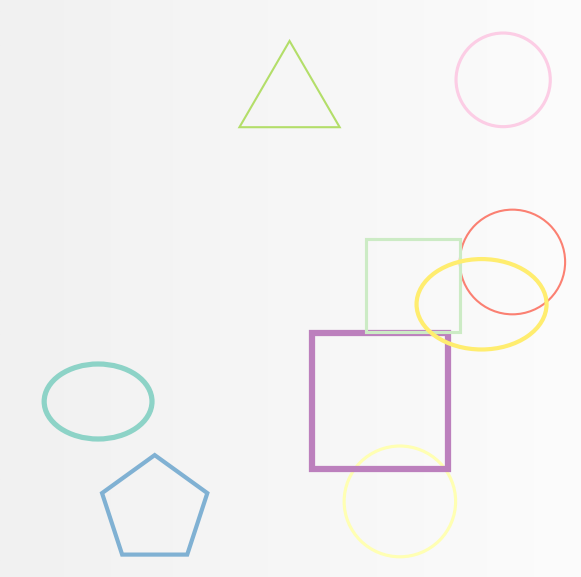[{"shape": "oval", "thickness": 2.5, "radius": 0.46, "center": [0.169, 0.304]}, {"shape": "circle", "thickness": 1.5, "radius": 0.48, "center": [0.688, 0.131]}, {"shape": "circle", "thickness": 1, "radius": 0.45, "center": [0.882, 0.545]}, {"shape": "pentagon", "thickness": 2, "radius": 0.48, "center": [0.266, 0.116]}, {"shape": "triangle", "thickness": 1, "radius": 0.5, "center": [0.498, 0.829]}, {"shape": "circle", "thickness": 1.5, "radius": 0.41, "center": [0.866, 0.861]}, {"shape": "square", "thickness": 3, "radius": 0.59, "center": [0.654, 0.305]}, {"shape": "square", "thickness": 1.5, "radius": 0.4, "center": [0.711, 0.504]}, {"shape": "oval", "thickness": 2, "radius": 0.56, "center": [0.828, 0.472]}]